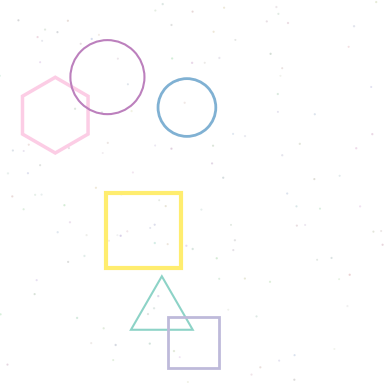[{"shape": "triangle", "thickness": 1.5, "radius": 0.46, "center": [0.42, 0.19]}, {"shape": "square", "thickness": 2, "radius": 0.33, "center": [0.502, 0.11]}, {"shape": "circle", "thickness": 2, "radius": 0.38, "center": [0.486, 0.721]}, {"shape": "hexagon", "thickness": 2.5, "radius": 0.49, "center": [0.144, 0.701]}, {"shape": "circle", "thickness": 1.5, "radius": 0.48, "center": [0.279, 0.8]}, {"shape": "square", "thickness": 3, "radius": 0.48, "center": [0.373, 0.401]}]